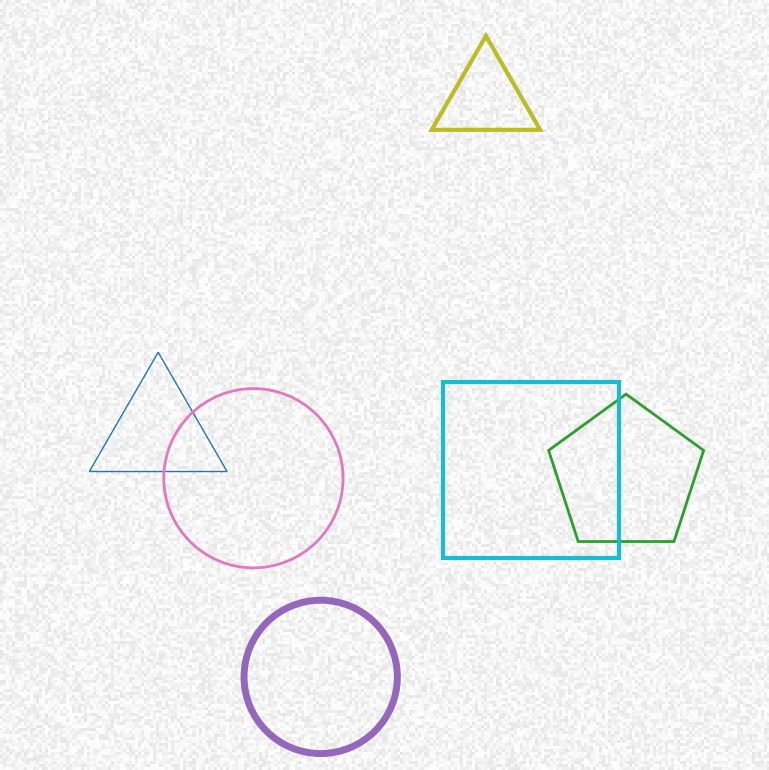[{"shape": "triangle", "thickness": 0.5, "radius": 0.52, "center": [0.205, 0.439]}, {"shape": "pentagon", "thickness": 1, "radius": 0.53, "center": [0.813, 0.382]}, {"shape": "circle", "thickness": 2.5, "radius": 0.5, "center": [0.416, 0.121]}, {"shape": "circle", "thickness": 1, "radius": 0.58, "center": [0.329, 0.379]}, {"shape": "triangle", "thickness": 1.5, "radius": 0.41, "center": [0.631, 0.872]}, {"shape": "square", "thickness": 1.5, "radius": 0.57, "center": [0.69, 0.39]}]